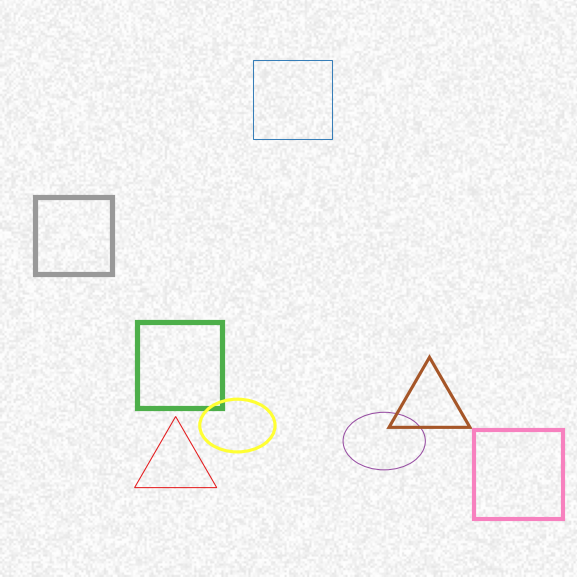[{"shape": "triangle", "thickness": 0.5, "radius": 0.41, "center": [0.304, 0.196]}, {"shape": "square", "thickness": 0.5, "radius": 0.34, "center": [0.506, 0.827]}, {"shape": "square", "thickness": 2.5, "radius": 0.37, "center": [0.311, 0.367]}, {"shape": "oval", "thickness": 0.5, "radius": 0.36, "center": [0.665, 0.235]}, {"shape": "oval", "thickness": 1.5, "radius": 0.33, "center": [0.411, 0.262]}, {"shape": "triangle", "thickness": 1.5, "radius": 0.4, "center": [0.744, 0.3]}, {"shape": "square", "thickness": 2, "radius": 0.39, "center": [0.898, 0.177]}, {"shape": "square", "thickness": 2.5, "radius": 0.33, "center": [0.128, 0.591]}]